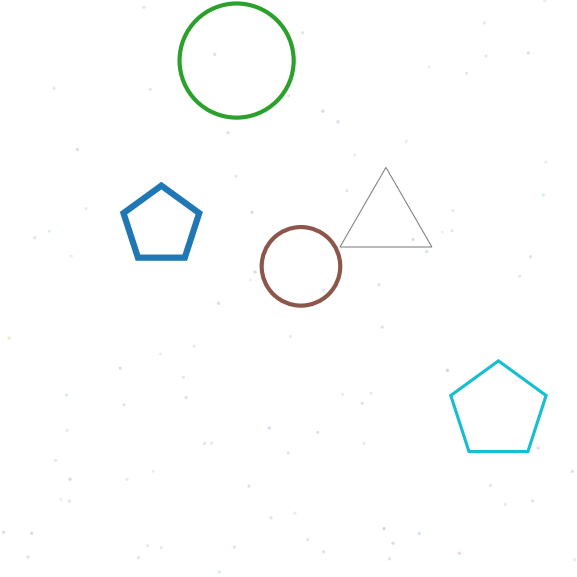[{"shape": "pentagon", "thickness": 3, "radius": 0.34, "center": [0.279, 0.609]}, {"shape": "circle", "thickness": 2, "radius": 0.49, "center": [0.41, 0.894]}, {"shape": "circle", "thickness": 2, "radius": 0.34, "center": [0.521, 0.538]}, {"shape": "triangle", "thickness": 0.5, "radius": 0.46, "center": [0.668, 0.617]}, {"shape": "pentagon", "thickness": 1.5, "radius": 0.43, "center": [0.863, 0.287]}]